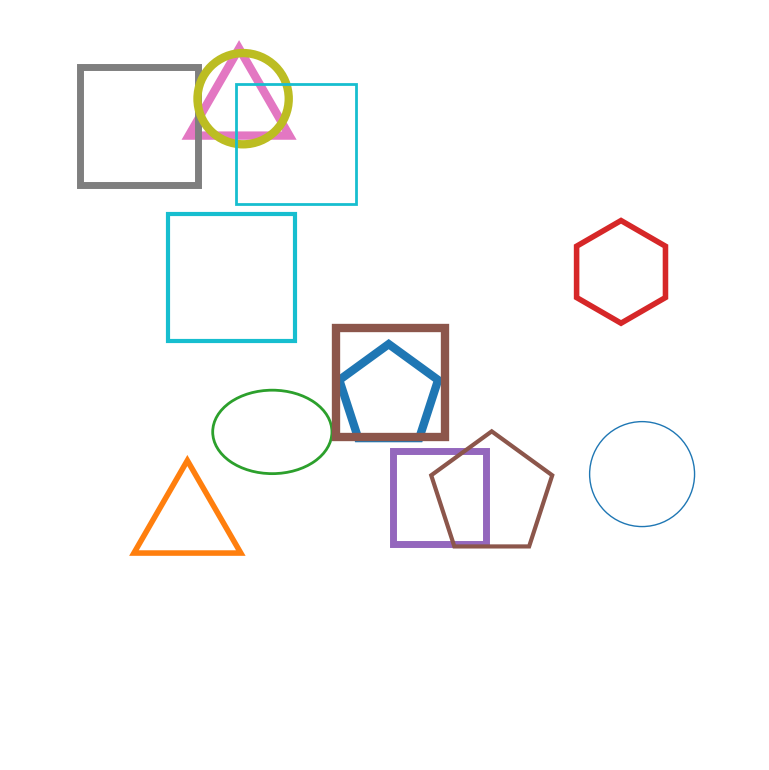[{"shape": "pentagon", "thickness": 3, "radius": 0.34, "center": [0.505, 0.486]}, {"shape": "circle", "thickness": 0.5, "radius": 0.34, "center": [0.834, 0.384]}, {"shape": "triangle", "thickness": 2, "radius": 0.4, "center": [0.243, 0.322]}, {"shape": "oval", "thickness": 1, "radius": 0.39, "center": [0.354, 0.439]}, {"shape": "hexagon", "thickness": 2, "radius": 0.33, "center": [0.807, 0.647]}, {"shape": "square", "thickness": 2.5, "radius": 0.3, "center": [0.571, 0.354]}, {"shape": "square", "thickness": 3, "radius": 0.36, "center": [0.507, 0.504]}, {"shape": "pentagon", "thickness": 1.5, "radius": 0.41, "center": [0.639, 0.357]}, {"shape": "triangle", "thickness": 3, "radius": 0.38, "center": [0.31, 0.862]}, {"shape": "square", "thickness": 2.5, "radius": 0.38, "center": [0.181, 0.837]}, {"shape": "circle", "thickness": 3, "radius": 0.3, "center": [0.316, 0.872]}, {"shape": "square", "thickness": 1, "radius": 0.39, "center": [0.384, 0.813]}, {"shape": "square", "thickness": 1.5, "radius": 0.41, "center": [0.301, 0.639]}]